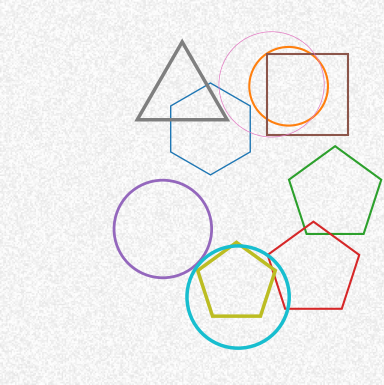[{"shape": "hexagon", "thickness": 1, "radius": 0.6, "center": [0.547, 0.665]}, {"shape": "circle", "thickness": 1.5, "radius": 0.51, "center": [0.75, 0.776]}, {"shape": "pentagon", "thickness": 1.5, "radius": 0.63, "center": [0.87, 0.494]}, {"shape": "pentagon", "thickness": 1.5, "radius": 0.63, "center": [0.814, 0.299]}, {"shape": "circle", "thickness": 2, "radius": 0.63, "center": [0.423, 0.405]}, {"shape": "square", "thickness": 1.5, "radius": 0.53, "center": [0.799, 0.754]}, {"shape": "circle", "thickness": 0.5, "radius": 0.68, "center": [0.705, 0.781]}, {"shape": "triangle", "thickness": 2.5, "radius": 0.67, "center": [0.473, 0.756]}, {"shape": "pentagon", "thickness": 2.5, "radius": 0.53, "center": [0.614, 0.265]}, {"shape": "circle", "thickness": 2.5, "radius": 0.66, "center": [0.618, 0.228]}]